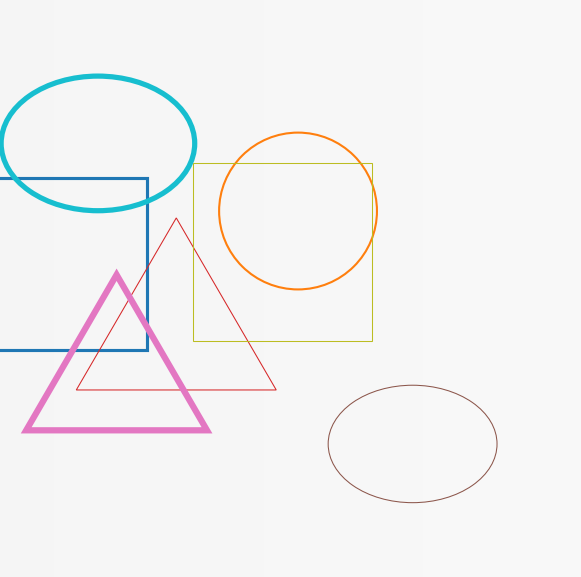[{"shape": "square", "thickness": 1.5, "radius": 0.74, "center": [0.105, 0.542]}, {"shape": "circle", "thickness": 1, "radius": 0.68, "center": [0.513, 0.634]}, {"shape": "triangle", "thickness": 0.5, "radius": 0.99, "center": [0.303, 0.423]}, {"shape": "oval", "thickness": 0.5, "radius": 0.73, "center": [0.71, 0.23]}, {"shape": "triangle", "thickness": 3, "radius": 0.9, "center": [0.201, 0.344]}, {"shape": "square", "thickness": 0.5, "radius": 0.77, "center": [0.486, 0.562]}, {"shape": "oval", "thickness": 2.5, "radius": 0.83, "center": [0.168, 0.751]}]